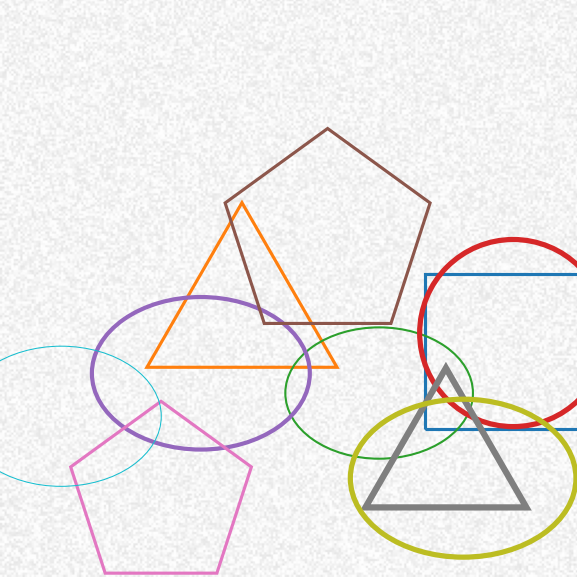[{"shape": "square", "thickness": 1.5, "radius": 0.67, "center": [0.87, 0.39]}, {"shape": "triangle", "thickness": 1.5, "radius": 0.95, "center": [0.419, 0.458]}, {"shape": "oval", "thickness": 1, "radius": 0.81, "center": [0.657, 0.319]}, {"shape": "circle", "thickness": 2.5, "radius": 0.81, "center": [0.889, 0.422]}, {"shape": "oval", "thickness": 2, "radius": 0.94, "center": [0.348, 0.353]}, {"shape": "pentagon", "thickness": 1.5, "radius": 0.93, "center": [0.567, 0.59]}, {"shape": "pentagon", "thickness": 1.5, "radius": 0.82, "center": [0.279, 0.14]}, {"shape": "triangle", "thickness": 3, "radius": 0.8, "center": [0.772, 0.201]}, {"shape": "oval", "thickness": 2.5, "radius": 0.98, "center": [0.802, 0.171]}, {"shape": "oval", "thickness": 0.5, "radius": 0.87, "center": [0.106, 0.278]}]